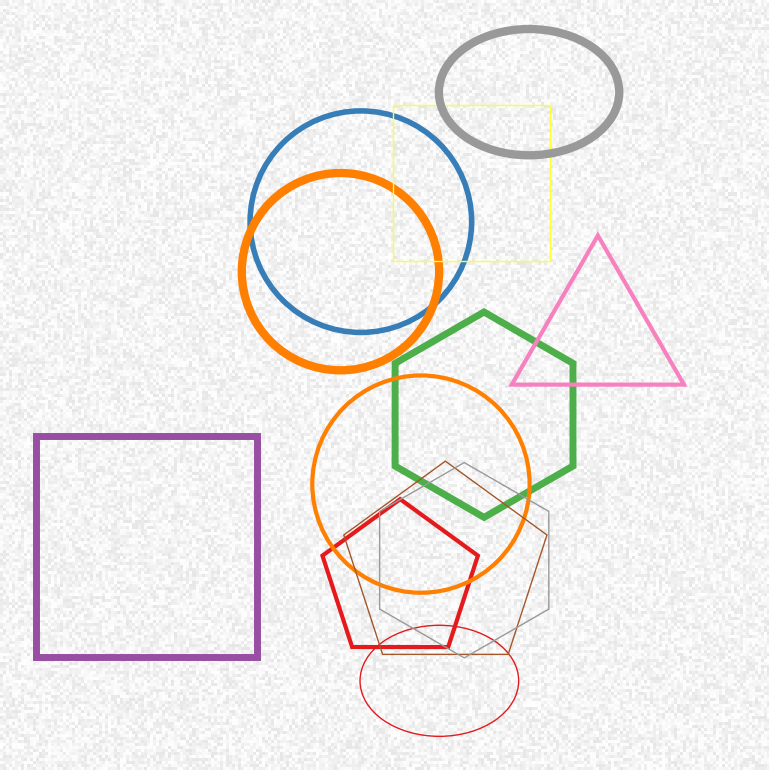[{"shape": "oval", "thickness": 0.5, "radius": 0.52, "center": [0.571, 0.116]}, {"shape": "pentagon", "thickness": 1.5, "radius": 0.53, "center": [0.52, 0.246]}, {"shape": "circle", "thickness": 2, "radius": 0.72, "center": [0.469, 0.712]}, {"shape": "hexagon", "thickness": 2.5, "radius": 0.67, "center": [0.629, 0.461]}, {"shape": "square", "thickness": 2.5, "radius": 0.72, "center": [0.19, 0.291]}, {"shape": "circle", "thickness": 1.5, "radius": 0.71, "center": [0.547, 0.371]}, {"shape": "circle", "thickness": 3, "radius": 0.64, "center": [0.442, 0.647]}, {"shape": "square", "thickness": 0.5, "radius": 0.51, "center": [0.612, 0.763]}, {"shape": "pentagon", "thickness": 0.5, "radius": 0.69, "center": [0.578, 0.262]}, {"shape": "triangle", "thickness": 1.5, "radius": 0.65, "center": [0.776, 0.565]}, {"shape": "hexagon", "thickness": 0.5, "radius": 0.63, "center": [0.603, 0.272]}, {"shape": "oval", "thickness": 3, "radius": 0.59, "center": [0.687, 0.88]}]